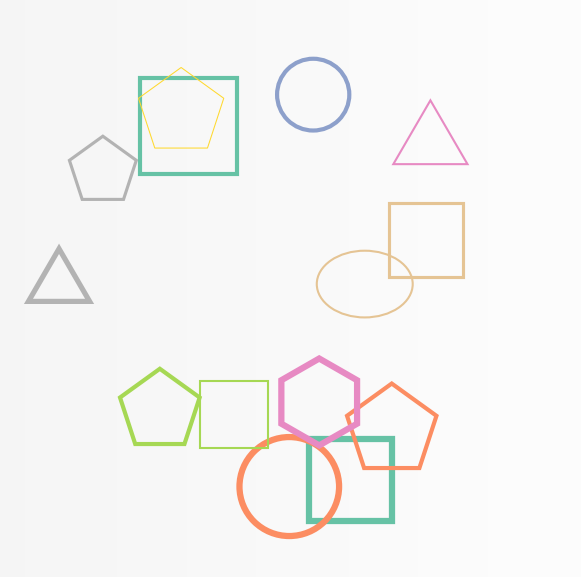[{"shape": "square", "thickness": 2, "radius": 0.42, "center": [0.324, 0.781]}, {"shape": "square", "thickness": 3, "radius": 0.36, "center": [0.603, 0.168]}, {"shape": "circle", "thickness": 3, "radius": 0.43, "center": [0.498, 0.157]}, {"shape": "pentagon", "thickness": 2, "radius": 0.4, "center": [0.674, 0.254]}, {"shape": "circle", "thickness": 2, "radius": 0.31, "center": [0.539, 0.835]}, {"shape": "triangle", "thickness": 1, "radius": 0.37, "center": [0.74, 0.752]}, {"shape": "hexagon", "thickness": 3, "radius": 0.38, "center": [0.549, 0.303]}, {"shape": "square", "thickness": 1, "radius": 0.29, "center": [0.402, 0.281]}, {"shape": "pentagon", "thickness": 2, "radius": 0.36, "center": [0.275, 0.289]}, {"shape": "pentagon", "thickness": 0.5, "radius": 0.39, "center": [0.312, 0.805]}, {"shape": "oval", "thickness": 1, "radius": 0.41, "center": [0.628, 0.507]}, {"shape": "square", "thickness": 1.5, "radius": 0.32, "center": [0.733, 0.584]}, {"shape": "triangle", "thickness": 2.5, "radius": 0.3, "center": [0.102, 0.508]}, {"shape": "pentagon", "thickness": 1.5, "radius": 0.3, "center": [0.177, 0.703]}]